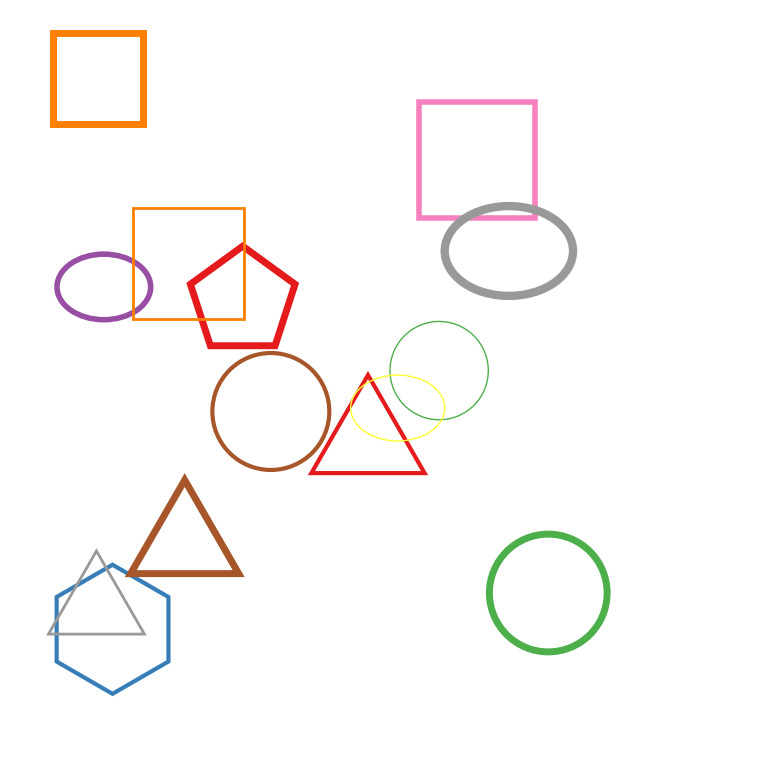[{"shape": "pentagon", "thickness": 2.5, "radius": 0.36, "center": [0.315, 0.609]}, {"shape": "triangle", "thickness": 1.5, "radius": 0.42, "center": [0.478, 0.428]}, {"shape": "hexagon", "thickness": 1.5, "radius": 0.42, "center": [0.146, 0.183]}, {"shape": "circle", "thickness": 2.5, "radius": 0.38, "center": [0.712, 0.23]}, {"shape": "circle", "thickness": 0.5, "radius": 0.32, "center": [0.57, 0.519]}, {"shape": "oval", "thickness": 2, "radius": 0.3, "center": [0.135, 0.627]}, {"shape": "square", "thickness": 1, "radius": 0.36, "center": [0.245, 0.658]}, {"shape": "square", "thickness": 2.5, "radius": 0.29, "center": [0.127, 0.898]}, {"shape": "oval", "thickness": 0.5, "radius": 0.31, "center": [0.516, 0.47]}, {"shape": "circle", "thickness": 1.5, "radius": 0.38, "center": [0.352, 0.466]}, {"shape": "triangle", "thickness": 2.5, "radius": 0.41, "center": [0.24, 0.296]}, {"shape": "square", "thickness": 2, "radius": 0.38, "center": [0.62, 0.792]}, {"shape": "oval", "thickness": 3, "radius": 0.42, "center": [0.661, 0.674]}, {"shape": "triangle", "thickness": 1, "radius": 0.36, "center": [0.125, 0.212]}]